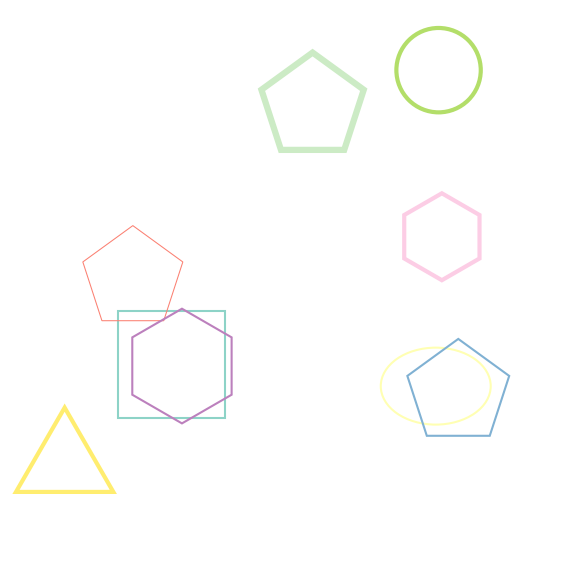[{"shape": "square", "thickness": 1, "radius": 0.46, "center": [0.297, 0.368]}, {"shape": "oval", "thickness": 1, "radius": 0.48, "center": [0.755, 0.331]}, {"shape": "pentagon", "thickness": 0.5, "radius": 0.46, "center": [0.23, 0.517]}, {"shape": "pentagon", "thickness": 1, "radius": 0.46, "center": [0.794, 0.32]}, {"shape": "circle", "thickness": 2, "radius": 0.37, "center": [0.759, 0.878]}, {"shape": "hexagon", "thickness": 2, "radius": 0.38, "center": [0.765, 0.589]}, {"shape": "hexagon", "thickness": 1, "radius": 0.5, "center": [0.315, 0.365]}, {"shape": "pentagon", "thickness": 3, "radius": 0.47, "center": [0.541, 0.815]}, {"shape": "triangle", "thickness": 2, "radius": 0.49, "center": [0.112, 0.196]}]